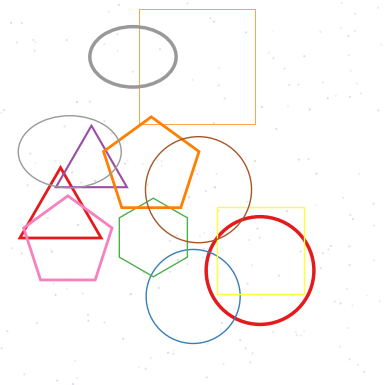[{"shape": "circle", "thickness": 2.5, "radius": 0.7, "center": [0.675, 0.297]}, {"shape": "triangle", "thickness": 2, "radius": 0.61, "center": [0.157, 0.443]}, {"shape": "circle", "thickness": 1, "radius": 0.61, "center": [0.502, 0.23]}, {"shape": "hexagon", "thickness": 1, "radius": 0.51, "center": [0.398, 0.383]}, {"shape": "triangle", "thickness": 1.5, "radius": 0.53, "center": [0.238, 0.567]}, {"shape": "square", "thickness": 0.5, "radius": 0.75, "center": [0.512, 0.827]}, {"shape": "pentagon", "thickness": 2, "radius": 0.65, "center": [0.393, 0.566]}, {"shape": "square", "thickness": 1, "radius": 0.56, "center": [0.677, 0.35]}, {"shape": "circle", "thickness": 1, "radius": 0.69, "center": [0.516, 0.507]}, {"shape": "pentagon", "thickness": 2, "radius": 0.6, "center": [0.176, 0.371]}, {"shape": "oval", "thickness": 2.5, "radius": 0.56, "center": [0.345, 0.852]}, {"shape": "oval", "thickness": 1, "radius": 0.67, "center": [0.181, 0.606]}]